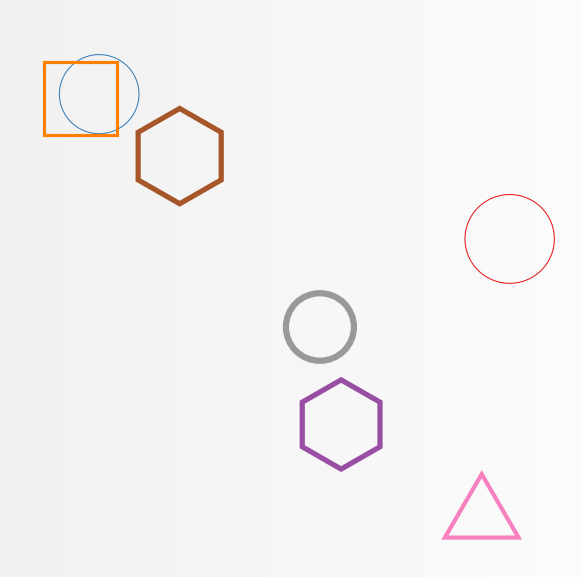[{"shape": "circle", "thickness": 0.5, "radius": 0.38, "center": [0.877, 0.585]}, {"shape": "circle", "thickness": 0.5, "radius": 0.34, "center": [0.171, 0.836]}, {"shape": "hexagon", "thickness": 2.5, "radius": 0.39, "center": [0.587, 0.264]}, {"shape": "square", "thickness": 1.5, "radius": 0.31, "center": [0.138, 0.828]}, {"shape": "hexagon", "thickness": 2.5, "radius": 0.41, "center": [0.309, 0.729]}, {"shape": "triangle", "thickness": 2, "radius": 0.37, "center": [0.829, 0.105]}, {"shape": "circle", "thickness": 3, "radius": 0.29, "center": [0.55, 0.433]}]